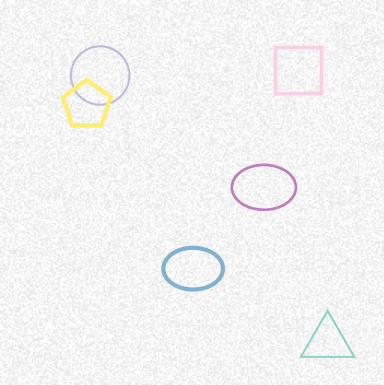[{"shape": "triangle", "thickness": 1.5, "radius": 0.4, "center": [0.851, 0.113]}, {"shape": "circle", "thickness": 1.5, "radius": 0.38, "center": [0.26, 0.804]}, {"shape": "oval", "thickness": 3, "radius": 0.39, "center": [0.502, 0.302]}, {"shape": "square", "thickness": 2.5, "radius": 0.3, "center": [0.774, 0.819]}, {"shape": "oval", "thickness": 2, "radius": 0.42, "center": [0.685, 0.513]}, {"shape": "pentagon", "thickness": 3, "radius": 0.33, "center": [0.225, 0.727]}]